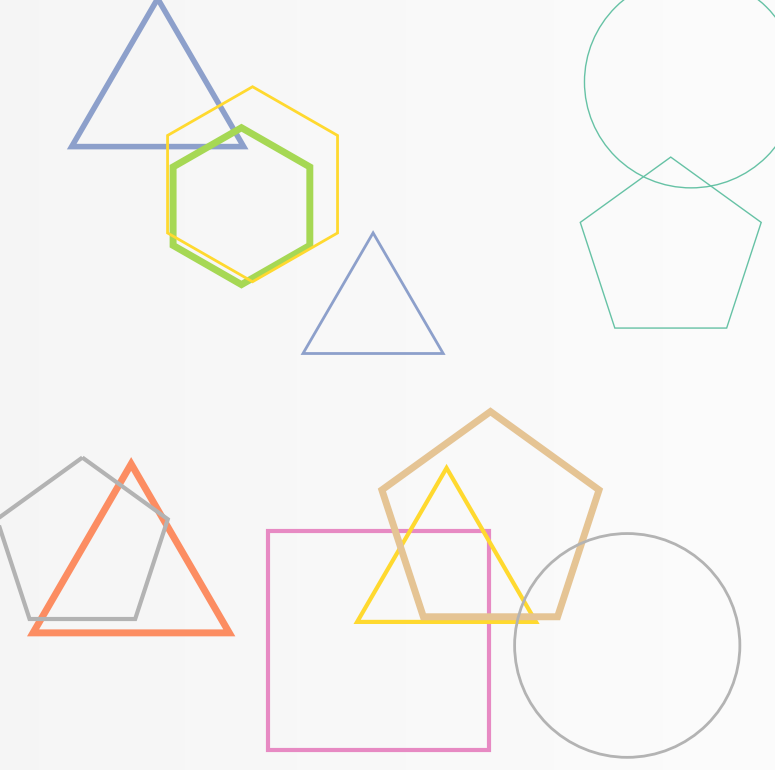[{"shape": "circle", "thickness": 0.5, "radius": 0.69, "center": [0.892, 0.894]}, {"shape": "pentagon", "thickness": 0.5, "radius": 0.61, "center": [0.865, 0.673]}, {"shape": "triangle", "thickness": 2.5, "radius": 0.73, "center": [0.169, 0.251]}, {"shape": "triangle", "thickness": 2, "radius": 0.64, "center": [0.203, 0.874]}, {"shape": "triangle", "thickness": 1, "radius": 0.52, "center": [0.481, 0.593]}, {"shape": "square", "thickness": 1.5, "radius": 0.71, "center": [0.489, 0.168]}, {"shape": "hexagon", "thickness": 2.5, "radius": 0.51, "center": [0.312, 0.732]}, {"shape": "triangle", "thickness": 1.5, "radius": 0.67, "center": [0.576, 0.259]}, {"shape": "hexagon", "thickness": 1, "radius": 0.63, "center": [0.326, 0.761]}, {"shape": "pentagon", "thickness": 2.5, "radius": 0.74, "center": [0.633, 0.318]}, {"shape": "pentagon", "thickness": 1.5, "radius": 0.58, "center": [0.106, 0.29]}, {"shape": "circle", "thickness": 1, "radius": 0.73, "center": [0.809, 0.162]}]